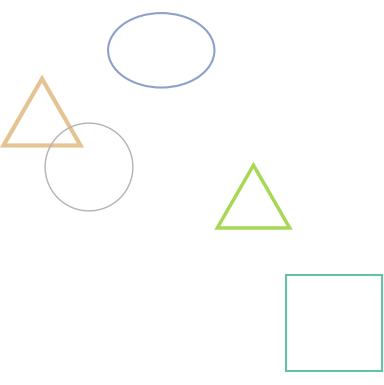[{"shape": "square", "thickness": 1.5, "radius": 0.62, "center": [0.867, 0.162]}, {"shape": "oval", "thickness": 1.5, "radius": 0.69, "center": [0.419, 0.869]}, {"shape": "triangle", "thickness": 2.5, "radius": 0.54, "center": [0.658, 0.462]}, {"shape": "triangle", "thickness": 3, "radius": 0.58, "center": [0.109, 0.68]}, {"shape": "circle", "thickness": 1, "radius": 0.57, "center": [0.231, 0.566]}]